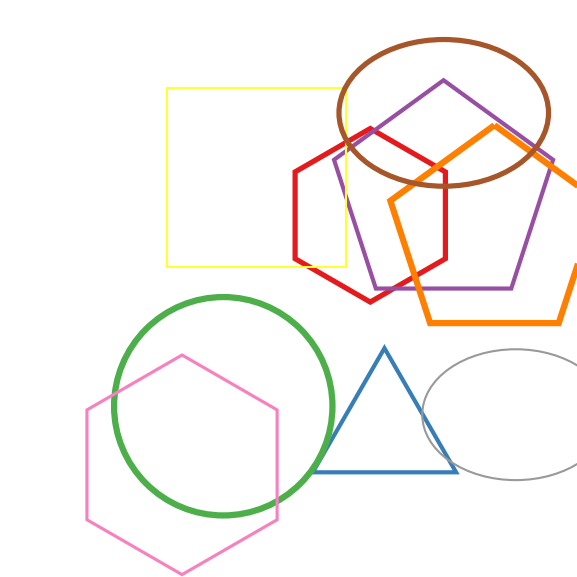[{"shape": "hexagon", "thickness": 2.5, "radius": 0.75, "center": [0.641, 0.626]}, {"shape": "triangle", "thickness": 2, "radius": 0.72, "center": [0.666, 0.253]}, {"shape": "circle", "thickness": 3, "radius": 0.95, "center": [0.387, 0.296]}, {"shape": "pentagon", "thickness": 2, "radius": 1.0, "center": [0.768, 0.661]}, {"shape": "pentagon", "thickness": 3, "radius": 0.95, "center": [0.856, 0.593]}, {"shape": "square", "thickness": 1, "radius": 0.78, "center": [0.445, 0.692]}, {"shape": "oval", "thickness": 2.5, "radius": 0.91, "center": [0.768, 0.804]}, {"shape": "hexagon", "thickness": 1.5, "radius": 0.95, "center": [0.315, 0.194]}, {"shape": "oval", "thickness": 1, "radius": 0.81, "center": [0.893, 0.281]}]